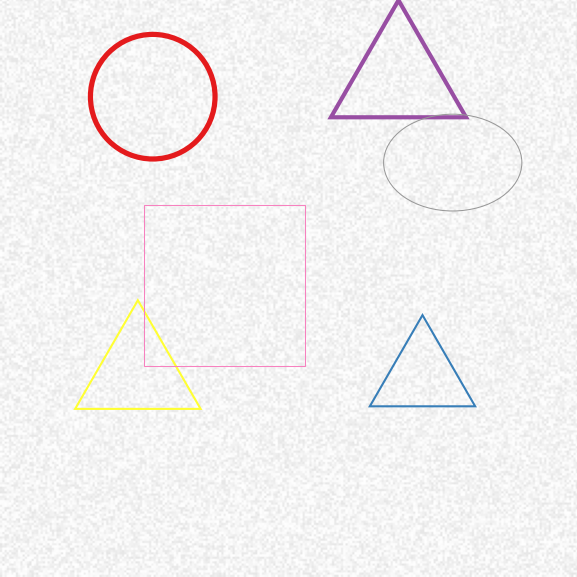[{"shape": "circle", "thickness": 2.5, "radius": 0.54, "center": [0.264, 0.832]}, {"shape": "triangle", "thickness": 1, "radius": 0.53, "center": [0.732, 0.348]}, {"shape": "triangle", "thickness": 2, "radius": 0.68, "center": [0.69, 0.864]}, {"shape": "triangle", "thickness": 1, "radius": 0.63, "center": [0.239, 0.354]}, {"shape": "square", "thickness": 0.5, "radius": 0.7, "center": [0.389, 0.505]}, {"shape": "oval", "thickness": 0.5, "radius": 0.6, "center": [0.784, 0.718]}]